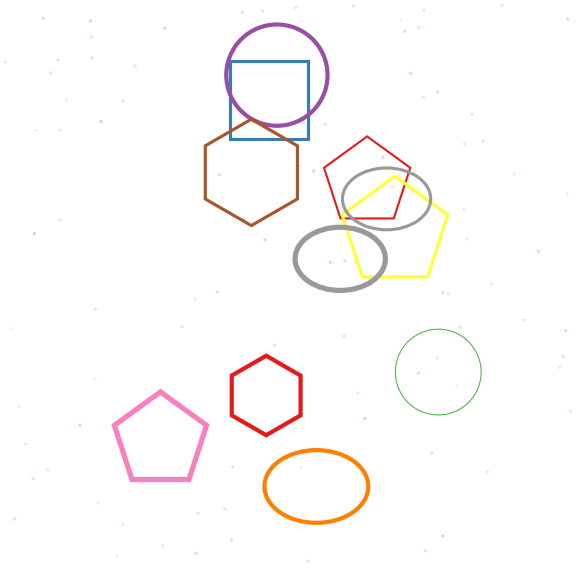[{"shape": "pentagon", "thickness": 1, "radius": 0.39, "center": [0.636, 0.684]}, {"shape": "hexagon", "thickness": 2, "radius": 0.34, "center": [0.461, 0.314]}, {"shape": "square", "thickness": 1.5, "radius": 0.34, "center": [0.465, 0.826]}, {"shape": "circle", "thickness": 0.5, "radius": 0.37, "center": [0.759, 0.355]}, {"shape": "circle", "thickness": 2, "radius": 0.44, "center": [0.48, 0.869]}, {"shape": "oval", "thickness": 2, "radius": 0.45, "center": [0.548, 0.157]}, {"shape": "pentagon", "thickness": 1.5, "radius": 0.48, "center": [0.684, 0.598]}, {"shape": "hexagon", "thickness": 1.5, "radius": 0.46, "center": [0.435, 0.701]}, {"shape": "pentagon", "thickness": 2.5, "radius": 0.42, "center": [0.278, 0.237]}, {"shape": "oval", "thickness": 2.5, "radius": 0.39, "center": [0.589, 0.551]}, {"shape": "oval", "thickness": 1.5, "radius": 0.38, "center": [0.669, 0.655]}]